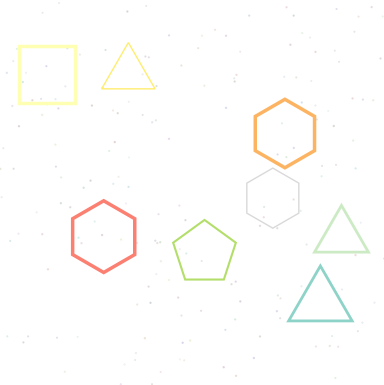[{"shape": "triangle", "thickness": 2, "radius": 0.48, "center": [0.832, 0.214]}, {"shape": "square", "thickness": 2.5, "radius": 0.37, "center": [0.123, 0.807]}, {"shape": "hexagon", "thickness": 2.5, "radius": 0.47, "center": [0.269, 0.385]}, {"shape": "hexagon", "thickness": 2.5, "radius": 0.44, "center": [0.74, 0.653]}, {"shape": "pentagon", "thickness": 1.5, "radius": 0.43, "center": [0.531, 0.343]}, {"shape": "hexagon", "thickness": 1, "radius": 0.39, "center": [0.709, 0.485]}, {"shape": "triangle", "thickness": 2, "radius": 0.4, "center": [0.887, 0.386]}, {"shape": "triangle", "thickness": 1, "radius": 0.4, "center": [0.333, 0.809]}]